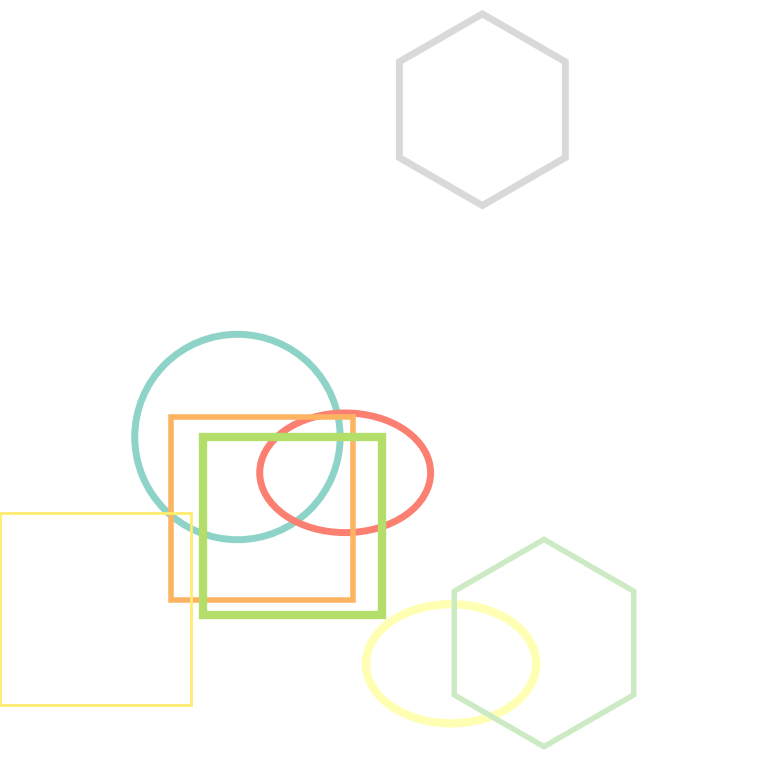[{"shape": "circle", "thickness": 2.5, "radius": 0.67, "center": [0.308, 0.432]}, {"shape": "oval", "thickness": 3, "radius": 0.55, "center": [0.586, 0.138]}, {"shape": "oval", "thickness": 2.5, "radius": 0.55, "center": [0.448, 0.386]}, {"shape": "square", "thickness": 2, "radius": 0.59, "center": [0.34, 0.339]}, {"shape": "square", "thickness": 3, "radius": 0.58, "center": [0.38, 0.317]}, {"shape": "hexagon", "thickness": 2.5, "radius": 0.62, "center": [0.626, 0.858]}, {"shape": "hexagon", "thickness": 2, "radius": 0.67, "center": [0.706, 0.165]}, {"shape": "square", "thickness": 1, "radius": 0.62, "center": [0.124, 0.209]}]